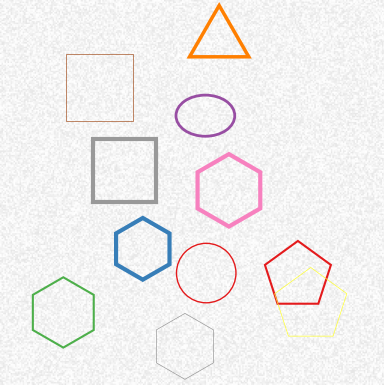[{"shape": "pentagon", "thickness": 1.5, "radius": 0.45, "center": [0.774, 0.284]}, {"shape": "circle", "thickness": 1, "radius": 0.39, "center": [0.536, 0.291]}, {"shape": "hexagon", "thickness": 3, "radius": 0.4, "center": [0.371, 0.354]}, {"shape": "hexagon", "thickness": 1.5, "radius": 0.46, "center": [0.164, 0.188]}, {"shape": "oval", "thickness": 2, "radius": 0.38, "center": [0.533, 0.7]}, {"shape": "triangle", "thickness": 2.5, "radius": 0.44, "center": [0.569, 0.897]}, {"shape": "pentagon", "thickness": 0.5, "radius": 0.49, "center": [0.807, 0.207]}, {"shape": "square", "thickness": 0.5, "radius": 0.44, "center": [0.258, 0.772]}, {"shape": "hexagon", "thickness": 3, "radius": 0.47, "center": [0.595, 0.506]}, {"shape": "hexagon", "thickness": 0.5, "radius": 0.43, "center": [0.48, 0.1]}, {"shape": "square", "thickness": 3, "radius": 0.41, "center": [0.324, 0.558]}]